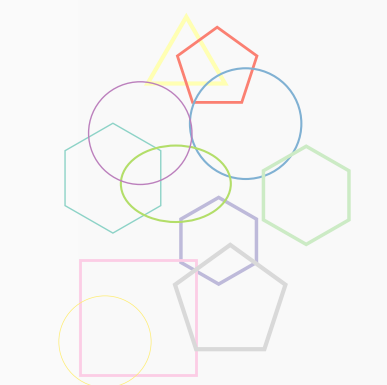[{"shape": "hexagon", "thickness": 1, "radius": 0.71, "center": [0.291, 0.537]}, {"shape": "triangle", "thickness": 3, "radius": 0.58, "center": [0.481, 0.841]}, {"shape": "hexagon", "thickness": 2.5, "radius": 0.56, "center": [0.564, 0.375]}, {"shape": "pentagon", "thickness": 2, "radius": 0.54, "center": [0.56, 0.821]}, {"shape": "circle", "thickness": 1.5, "radius": 0.72, "center": [0.634, 0.679]}, {"shape": "oval", "thickness": 1.5, "radius": 0.71, "center": [0.454, 0.523]}, {"shape": "square", "thickness": 2, "radius": 0.75, "center": [0.356, 0.176]}, {"shape": "pentagon", "thickness": 3, "radius": 0.75, "center": [0.594, 0.214]}, {"shape": "circle", "thickness": 1, "radius": 0.67, "center": [0.362, 0.654]}, {"shape": "hexagon", "thickness": 2.5, "radius": 0.64, "center": [0.79, 0.493]}, {"shape": "circle", "thickness": 0.5, "radius": 0.6, "center": [0.271, 0.112]}]